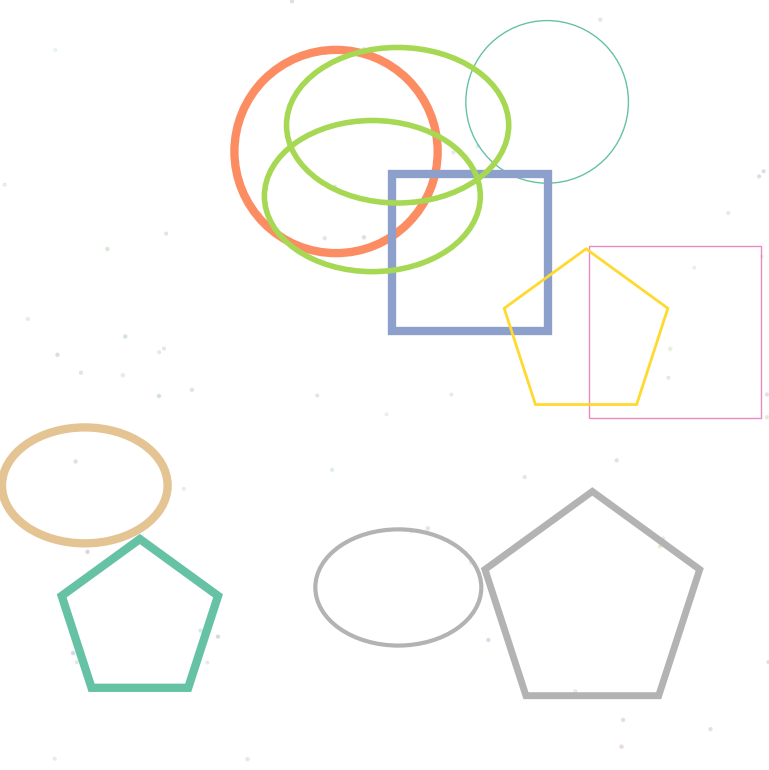[{"shape": "circle", "thickness": 0.5, "radius": 0.53, "center": [0.711, 0.868]}, {"shape": "pentagon", "thickness": 3, "radius": 0.53, "center": [0.182, 0.193]}, {"shape": "circle", "thickness": 3, "radius": 0.66, "center": [0.436, 0.803]}, {"shape": "square", "thickness": 3, "radius": 0.51, "center": [0.61, 0.672]}, {"shape": "square", "thickness": 0.5, "radius": 0.56, "center": [0.877, 0.569]}, {"shape": "oval", "thickness": 2, "radius": 0.7, "center": [0.484, 0.745]}, {"shape": "oval", "thickness": 2, "radius": 0.72, "center": [0.516, 0.837]}, {"shape": "pentagon", "thickness": 1, "radius": 0.56, "center": [0.761, 0.565]}, {"shape": "oval", "thickness": 3, "radius": 0.54, "center": [0.11, 0.37]}, {"shape": "pentagon", "thickness": 2.5, "radius": 0.73, "center": [0.769, 0.215]}, {"shape": "oval", "thickness": 1.5, "radius": 0.54, "center": [0.517, 0.237]}]